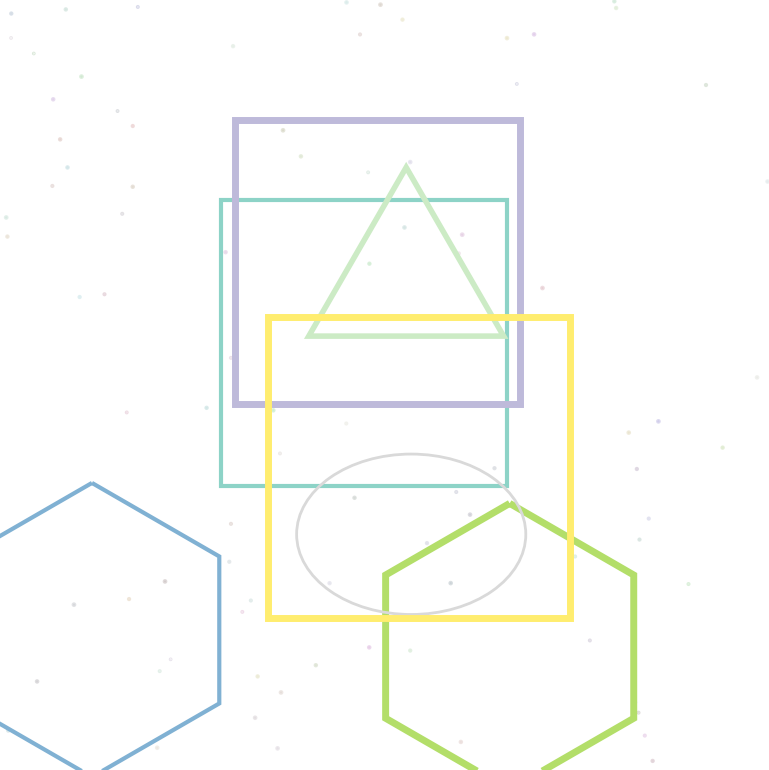[{"shape": "square", "thickness": 1.5, "radius": 0.93, "center": [0.473, 0.554]}, {"shape": "square", "thickness": 2.5, "radius": 0.92, "center": [0.49, 0.66]}, {"shape": "hexagon", "thickness": 1.5, "radius": 0.95, "center": [0.119, 0.182]}, {"shape": "hexagon", "thickness": 2.5, "radius": 0.93, "center": [0.662, 0.16]}, {"shape": "oval", "thickness": 1, "radius": 0.74, "center": [0.534, 0.306]}, {"shape": "triangle", "thickness": 2, "radius": 0.73, "center": [0.528, 0.637]}, {"shape": "square", "thickness": 2.5, "radius": 0.98, "center": [0.545, 0.393]}]